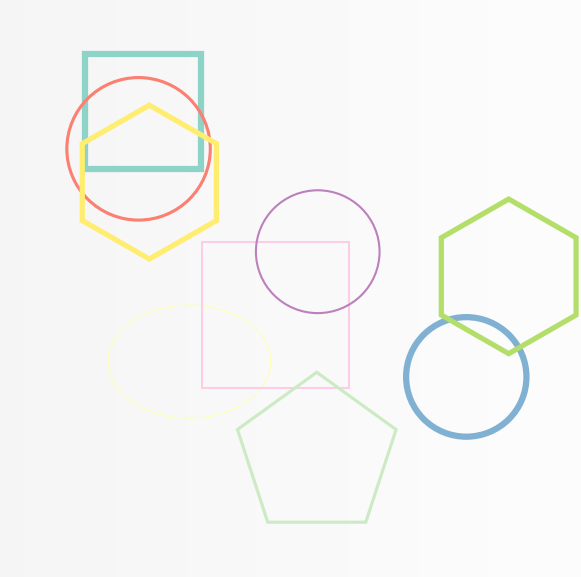[{"shape": "square", "thickness": 3, "radius": 0.5, "center": [0.246, 0.806]}, {"shape": "oval", "thickness": 0.5, "radius": 0.7, "center": [0.326, 0.373]}, {"shape": "circle", "thickness": 1.5, "radius": 0.62, "center": [0.238, 0.741]}, {"shape": "circle", "thickness": 3, "radius": 0.52, "center": [0.802, 0.346]}, {"shape": "hexagon", "thickness": 2.5, "radius": 0.67, "center": [0.875, 0.521]}, {"shape": "square", "thickness": 1, "radius": 0.63, "center": [0.475, 0.454]}, {"shape": "circle", "thickness": 1, "radius": 0.53, "center": [0.547, 0.563]}, {"shape": "pentagon", "thickness": 1.5, "radius": 0.72, "center": [0.545, 0.211]}, {"shape": "hexagon", "thickness": 2.5, "radius": 0.67, "center": [0.257, 0.684]}]